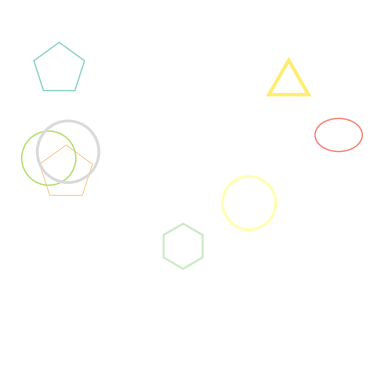[{"shape": "pentagon", "thickness": 1, "radius": 0.35, "center": [0.154, 0.821]}, {"shape": "circle", "thickness": 2, "radius": 0.35, "center": [0.647, 0.473]}, {"shape": "oval", "thickness": 1, "radius": 0.31, "center": [0.88, 0.649]}, {"shape": "pentagon", "thickness": 0.5, "radius": 0.36, "center": [0.172, 0.551]}, {"shape": "circle", "thickness": 1, "radius": 0.35, "center": [0.127, 0.589]}, {"shape": "circle", "thickness": 2, "radius": 0.4, "center": [0.177, 0.606]}, {"shape": "hexagon", "thickness": 1.5, "radius": 0.29, "center": [0.476, 0.36]}, {"shape": "triangle", "thickness": 2.5, "radius": 0.3, "center": [0.75, 0.784]}]